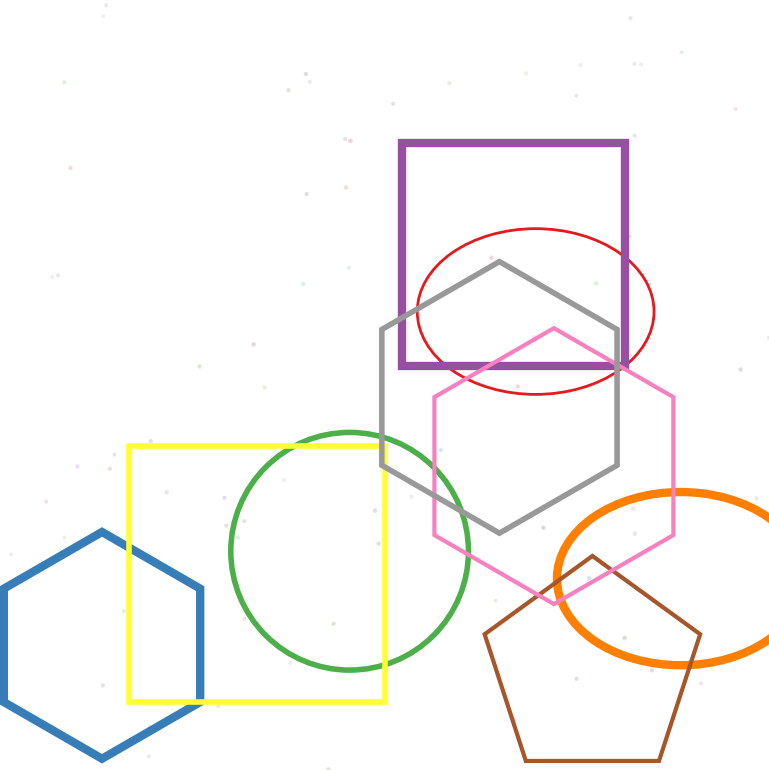[{"shape": "oval", "thickness": 1, "radius": 0.77, "center": [0.696, 0.595]}, {"shape": "hexagon", "thickness": 3, "radius": 0.74, "center": [0.132, 0.162]}, {"shape": "circle", "thickness": 2, "radius": 0.77, "center": [0.454, 0.284]}, {"shape": "square", "thickness": 3, "radius": 0.72, "center": [0.667, 0.67]}, {"shape": "oval", "thickness": 3, "radius": 0.8, "center": [0.884, 0.249]}, {"shape": "square", "thickness": 2, "radius": 0.83, "center": [0.334, 0.254]}, {"shape": "pentagon", "thickness": 1.5, "radius": 0.74, "center": [0.769, 0.131]}, {"shape": "hexagon", "thickness": 1.5, "radius": 0.9, "center": [0.719, 0.395]}, {"shape": "hexagon", "thickness": 2, "radius": 0.88, "center": [0.649, 0.484]}]